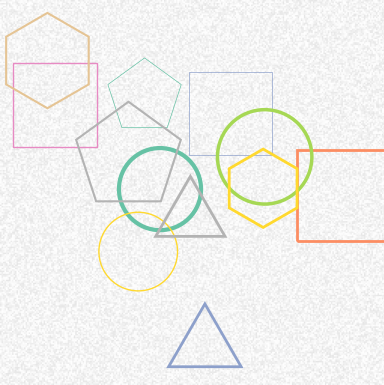[{"shape": "circle", "thickness": 3, "radius": 0.53, "center": [0.416, 0.509]}, {"shape": "pentagon", "thickness": 0.5, "radius": 0.5, "center": [0.375, 0.749]}, {"shape": "square", "thickness": 2, "radius": 0.59, "center": [0.89, 0.493]}, {"shape": "square", "thickness": 0.5, "radius": 0.53, "center": [0.599, 0.706]}, {"shape": "triangle", "thickness": 2, "radius": 0.54, "center": [0.532, 0.102]}, {"shape": "square", "thickness": 1, "radius": 0.55, "center": [0.143, 0.727]}, {"shape": "circle", "thickness": 2.5, "radius": 0.61, "center": [0.687, 0.593]}, {"shape": "circle", "thickness": 1, "radius": 0.51, "center": [0.359, 0.347]}, {"shape": "hexagon", "thickness": 2, "radius": 0.51, "center": [0.683, 0.511]}, {"shape": "hexagon", "thickness": 1.5, "radius": 0.62, "center": [0.123, 0.843]}, {"shape": "pentagon", "thickness": 1.5, "radius": 0.71, "center": [0.334, 0.593]}, {"shape": "triangle", "thickness": 2, "radius": 0.52, "center": [0.494, 0.438]}]